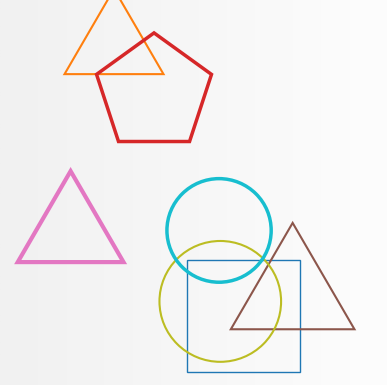[{"shape": "square", "thickness": 1, "radius": 0.73, "center": [0.629, 0.18]}, {"shape": "triangle", "thickness": 1.5, "radius": 0.74, "center": [0.294, 0.881]}, {"shape": "pentagon", "thickness": 2.5, "radius": 0.78, "center": [0.397, 0.759]}, {"shape": "triangle", "thickness": 1.5, "radius": 0.92, "center": [0.755, 0.237]}, {"shape": "triangle", "thickness": 3, "radius": 0.79, "center": [0.182, 0.398]}, {"shape": "circle", "thickness": 1.5, "radius": 0.78, "center": [0.568, 0.217]}, {"shape": "circle", "thickness": 2.5, "radius": 0.67, "center": [0.565, 0.401]}]